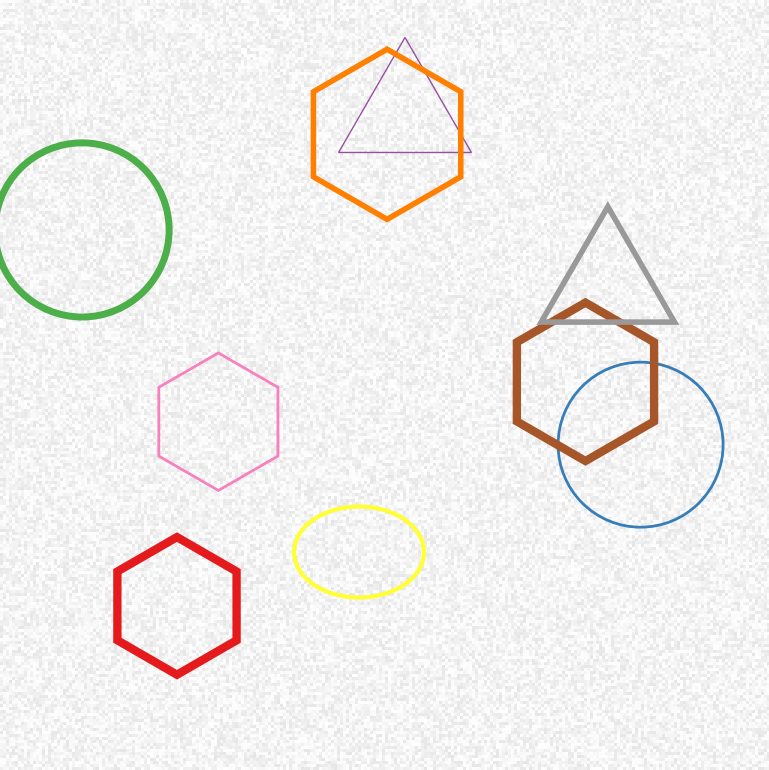[{"shape": "hexagon", "thickness": 3, "radius": 0.45, "center": [0.23, 0.213]}, {"shape": "circle", "thickness": 1, "radius": 0.54, "center": [0.832, 0.422]}, {"shape": "circle", "thickness": 2.5, "radius": 0.57, "center": [0.107, 0.701]}, {"shape": "triangle", "thickness": 0.5, "radius": 0.5, "center": [0.526, 0.852]}, {"shape": "hexagon", "thickness": 2, "radius": 0.55, "center": [0.503, 0.826]}, {"shape": "oval", "thickness": 1.5, "radius": 0.42, "center": [0.466, 0.283]}, {"shape": "hexagon", "thickness": 3, "radius": 0.51, "center": [0.76, 0.504]}, {"shape": "hexagon", "thickness": 1, "radius": 0.45, "center": [0.284, 0.452]}, {"shape": "triangle", "thickness": 2, "radius": 0.5, "center": [0.789, 0.632]}]